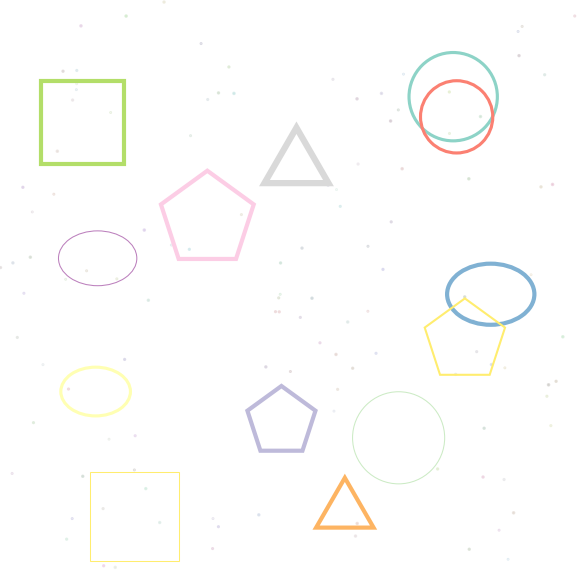[{"shape": "circle", "thickness": 1.5, "radius": 0.38, "center": [0.785, 0.832]}, {"shape": "oval", "thickness": 1.5, "radius": 0.3, "center": [0.166, 0.321]}, {"shape": "pentagon", "thickness": 2, "radius": 0.31, "center": [0.487, 0.269]}, {"shape": "circle", "thickness": 1.5, "radius": 0.31, "center": [0.791, 0.797]}, {"shape": "oval", "thickness": 2, "radius": 0.38, "center": [0.85, 0.49]}, {"shape": "triangle", "thickness": 2, "radius": 0.29, "center": [0.597, 0.114]}, {"shape": "square", "thickness": 2, "radius": 0.36, "center": [0.143, 0.787]}, {"shape": "pentagon", "thickness": 2, "radius": 0.42, "center": [0.359, 0.619]}, {"shape": "triangle", "thickness": 3, "radius": 0.32, "center": [0.513, 0.714]}, {"shape": "oval", "thickness": 0.5, "radius": 0.34, "center": [0.169, 0.552]}, {"shape": "circle", "thickness": 0.5, "radius": 0.4, "center": [0.69, 0.241]}, {"shape": "pentagon", "thickness": 1, "radius": 0.37, "center": [0.805, 0.409]}, {"shape": "square", "thickness": 0.5, "radius": 0.39, "center": [0.232, 0.104]}]